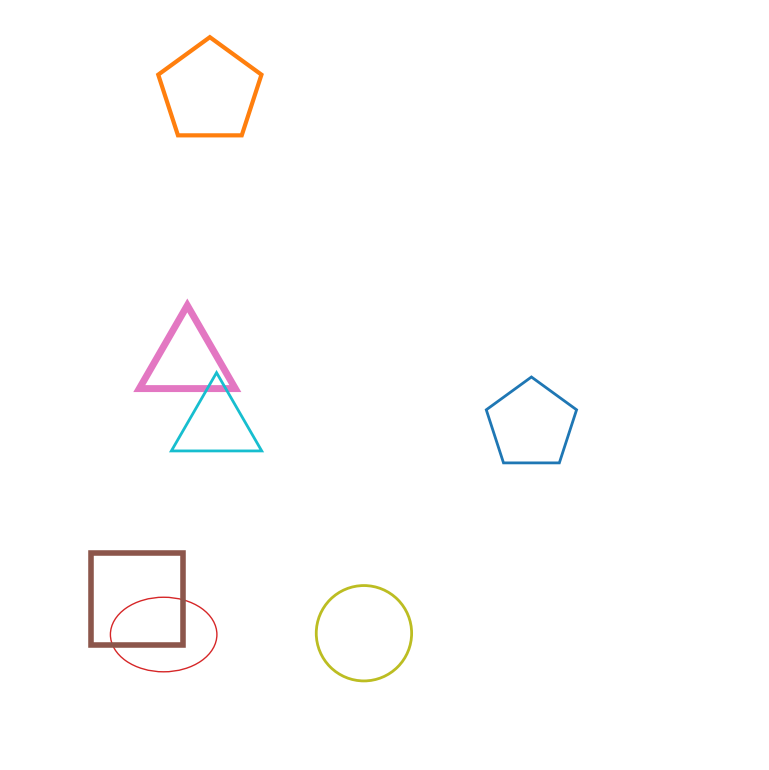[{"shape": "pentagon", "thickness": 1, "radius": 0.31, "center": [0.69, 0.449]}, {"shape": "pentagon", "thickness": 1.5, "radius": 0.35, "center": [0.273, 0.881]}, {"shape": "oval", "thickness": 0.5, "radius": 0.35, "center": [0.213, 0.176]}, {"shape": "square", "thickness": 2, "radius": 0.3, "center": [0.178, 0.222]}, {"shape": "triangle", "thickness": 2.5, "radius": 0.36, "center": [0.243, 0.531]}, {"shape": "circle", "thickness": 1, "radius": 0.31, "center": [0.473, 0.178]}, {"shape": "triangle", "thickness": 1, "radius": 0.34, "center": [0.281, 0.448]}]